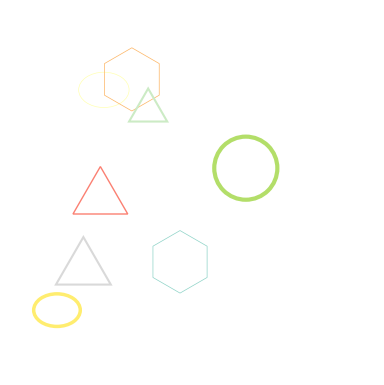[{"shape": "hexagon", "thickness": 0.5, "radius": 0.41, "center": [0.468, 0.32]}, {"shape": "oval", "thickness": 0.5, "radius": 0.33, "center": [0.27, 0.767]}, {"shape": "triangle", "thickness": 1, "radius": 0.41, "center": [0.261, 0.485]}, {"shape": "hexagon", "thickness": 0.5, "radius": 0.41, "center": [0.342, 0.794]}, {"shape": "circle", "thickness": 3, "radius": 0.41, "center": [0.638, 0.563]}, {"shape": "triangle", "thickness": 1.5, "radius": 0.41, "center": [0.217, 0.302]}, {"shape": "triangle", "thickness": 1.5, "radius": 0.29, "center": [0.385, 0.713]}, {"shape": "oval", "thickness": 2.5, "radius": 0.3, "center": [0.148, 0.194]}]